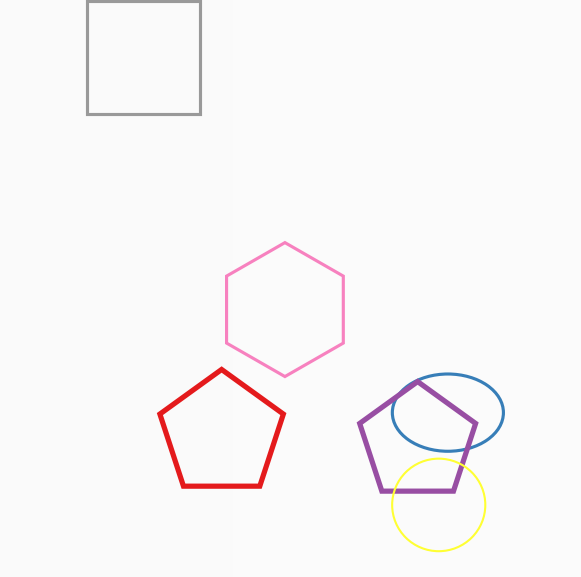[{"shape": "pentagon", "thickness": 2.5, "radius": 0.56, "center": [0.381, 0.248]}, {"shape": "oval", "thickness": 1.5, "radius": 0.48, "center": [0.771, 0.285]}, {"shape": "pentagon", "thickness": 2.5, "radius": 0.52, "center": [0.719, 0.234]}, {"shape": "circle", "thickness": 1, "radius": 0.4, "center": [0.755, 0.125]}, {"shape": "hexagon", "thickness": 1.5, "radius": 0.58, "center": [0.49, 0.463]}, {"shape": "square", "thickness": 1.5, "radius": 0.49, "center": [0.247, 0.899]}]